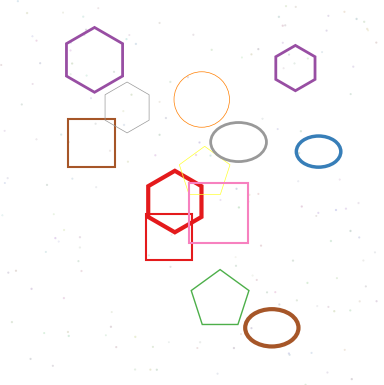[{"shape": "hexagon", "thickness": 3, "radius": 0.4, "center": [0.454, 0.476]}, {"shape": "square", "thickness": 1.5, "radius": 0.3, "center": [0.438, 0.385]}, {"shape": "oval", "thickness": 2.5, "radius": 0.29, "center": [0.827, 0.606]}, {"shape": "pentagon", "thickness": 1, "radius": 0.39, "center": [0.572, 0.221]}, {"shape": "hexagon", "thickness": 2, "radius": 0.29, "center": [0.767, 0.823]}, {"shape": "hexagon", "thickness": 2, "radius": 0.42, "center": [0.246, 0.845]}, {"shape": "circle", "thickness": 0.5, "radius": 0.36, "center": [0.524, 0.742]}, {"shape": "pentagon", "thickness": 0.5, "radius": 0.35, "center": [0.532, 0.551]}, {"shape": "oval", "thickness": 3, "radius": 0.35, "center": [0.706, 0.149]}, {"shape": "square", "thickness": 1.5, "radius": 0.31, "center": [0.238, 0.629]}, {"shape": "square", "thickness": 1.5, "radius": 0.38, "center": [0.568, 0.447]}, {"shape": "hexagon", "thickness": 0.5, "radius": 0.33, "center": [0.33, 0.721]}, {"shape": "oval", "thickness": 2, "radius": 0.36, "center": [0.62, 0.631]}]